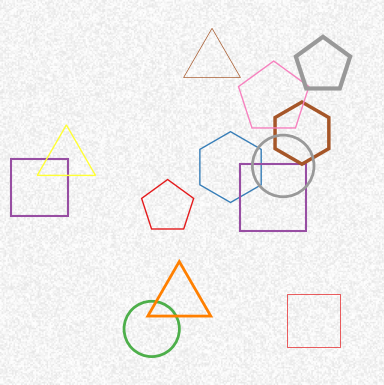[{"shape": "square", "thickness": 0.5, "radius": 0.34, "center": [0.814, 0.168]}, {"shape": "pentagon", "thickness": 1, "radius": 0.36, "center": [0.435, 0.463]}, {"shape": "hexagon", "thickness": 1, "radius": 0.46, "center": [0.599, 0.566]}, {"shape": "circle", "thickness": 2, "radius": 0.36, "center": [0.394, 0.146]}, {"shape": "square", "thickness": 1.5, "radius": 0.37, "center": [0.103, 0.513]}, {"shape": "square", "thickness": 1.5, "radius": 0.43, "center": [0.709, 0.486]}, {"shape": "triangle", "thickness": 2, "radius": 0.47, "center": [0.466, 0.226]}, {"shape": "triangle", "thickness": 1, "radius": 0.44, "center": [0.172, 0.588]}, {"shape": "hexagon", "thickness": 2.5, "radius": 0.4, "center": [0.784, 0.654]}, {"shape": "triangle", "thickness": 0.5, "radius": 0.43, "center": [0.551, 0.841]}, {"shape": "pentagon", "thickness": 1, "radius": 0.48, "center": [0.711, 0.745]}, {"shape": "circle", "thickness": 2, "radius": 0.4, "center": [0.736, 0.569]}, {"shape": "pentagon", "thickness": 3, "radius": 0.37, "center": [0.839, 0.83]}]